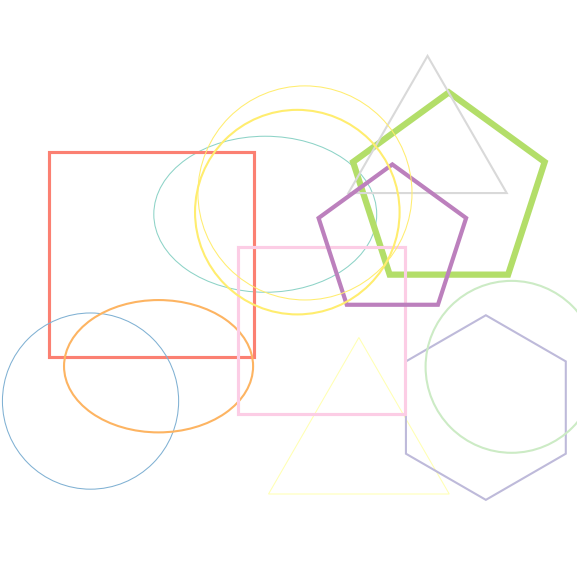[{"shape": "oval", "thickness": 0.5, "radius": 0.96, "center": [0.459, 0.628]}, {"shape": "triangle", "thickness": 0.5, "radius": 0.9, "center": [0.621, 0.234]}, {"shape": "hexagon", "thickness": 1, "radius": 0.8, "center": [0.841, 0.293]}, {"shape": "square", "thickness": 1.5, "radius": 0.89, "center": [0.263, 0.559]}, {"shape": "circle", "thickness": 0.5, "radius": 0.76, "center": [0.157, 0.305]}, {"shape": "oval", "thickness": 1, "radius": 0.82, "center": [0.275, 0.365]}, {"shape": "pentagon", "thickness": 3, "radius": 0.87, "center": [0.777, 0.665]}, {"shape": "square", "thickness": 1.5, "radius": 0.73, "center": [0.557, 0.427]}, {"shape": "triangle", "thickness": 1, "radius": 0.79, "center": [0.74, 0.744]}, {"shape": "pentagon", "thickness": 2, "radius": 0.67, "center": [0.679, 0.58]}, {"shape": "circle", "thickness": 1, "radius": 0.74, "center": [0.886, 0.364]}, {"shape": "circle", "thickness": 1, "radius": 0.89, "center": [0.515, 0.632]}, {"shape": "circle", "thickness": 0.5, "radius": 0.93, "center": [0.528, 0.665]}]